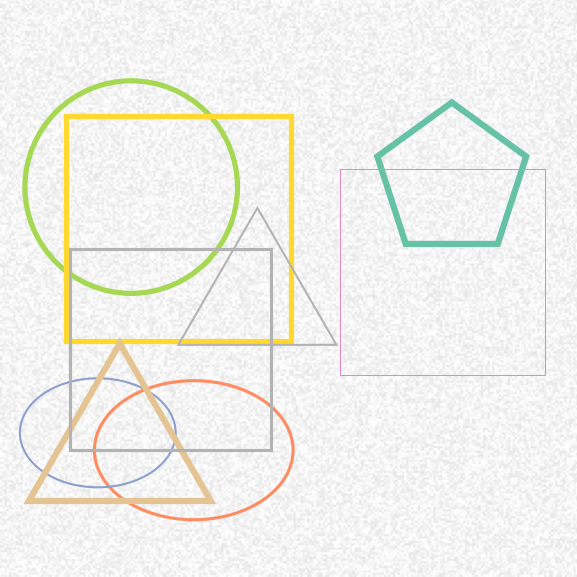[{"shape": "pentagon", "thickness": 3, "radius": 0.68, "center": [0.782, 0.686]}, {"shape": "oval", "thickness": 1.5, "radius": 0.86, "center": [0.336, 0.22]}, {"shape": "oval", "thickness": 1, "radius": 0.67, "center": [0.169, 0.25]}, {"shape": "square", "thickness": 0.5, "radius": 0.89, "center": [0.766, 0.528]}, {"shape": "circle", "thickness": 2.5, "radius": 0.92, "center": [0.227, 0.675]}, {"shape": "square", "thickness": 2.5, "radius": 0.98, "center": [0.309, 0.603]}, {"shape": "triangle", "thickness": 3, "radius": 0.91, "center": [0.207, 0.223]}, {"shape": "triangle", "thickness": 1, "radius": 0.79, "center": [0.446, 0.481]}, {"shape": "square", "thickness": 1.5, "radius": 0.87, "center": [0.295, 0.394]}]